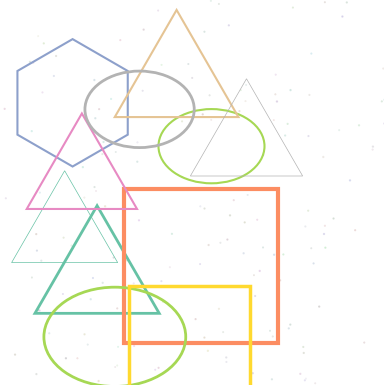[{"shape": "triangle", "thickness": 0.5, "radius": 0.8, "center": [0.168, 0.397]}, {"shape": "triangle", "thickness": 2, "radius": 0.93, "center": [0.252, 0.279]}, {"shape": "square", "thickness": 3, "radius": 1.0, "center": [0.523, 0.31]}, {"shape": "hexagon", "thickness": 1.5, "radius": 0.83, "center": [0.189, 0.733]}, {"shape": "triangle", "thickness": 1.5, "radius": 0.83, "center": [0.213, 0.54]}, {"shape": "oval", "thickness": 1.5, "radius": 0.69, "center": [0.549, 0.62]}, {"shape": "oval", "thickness": 2, "radius": 0.92, "center": [0.298, 0.125]}, {"shape": "square", "thickness": 2.5, "radius": 0.78, "center": [0.492, 0.101]}, {"shape": "triangle", "thickness": 1.5, "radius": 0.93, "center": [0.459, 0.789]}, {"shape": "oval", "thickness": 2, "radius": 0.71, "center": [0.363, 0.716]}, {"shape": "triangle", "thickness": 0.5, "radius": 0.84, "center": [0.64, 0.627]}]